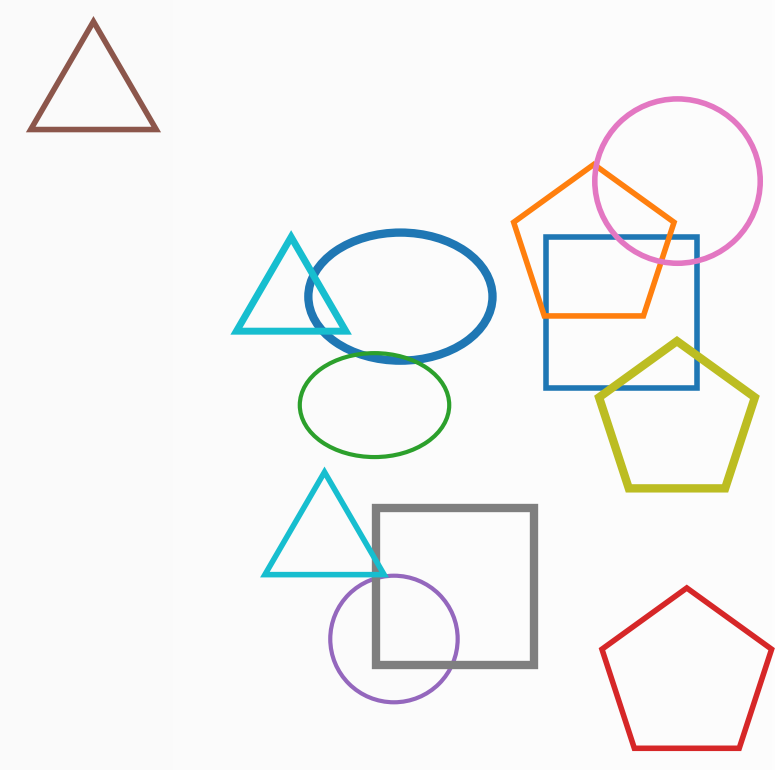[{"shape": "oval", "thickness": 3, "radius": 0.59, "center": [0.517, 0.615]}, {"shape": "square", "thickness": 2, "radius": 0.49, "center": [0.802, 0.594]}, {"shape": "pentagon", "thickness": 2, "radius": 0.54, "center": [0.766, 0.678]}, {"shape": "oval", "thickness": 1.5, "radius": 0.48, "center": [0.483, 0.474]}, {"shape": "pentagon", "thickness": 2, "radius": 0.58, "center": [0.886, 0.121]}, {"shape": "circle", "thickness": 1.5, "radius": 0.41, "center": [0.508, 0.17]}, {"shape": "triangle", "thickness": 2, "radius": 0.47, "center": [0.121, 0.879]}, {"shape": "circle", "thickness": 2, "radius": 0.53, "center": [0.874, 0.765]}, {"shape": "square", "thickness": 3, "radius": 0.51, "center": [0.587, 0.238]}, {"shape": "pentagon", "thickness": 3, "radius": 0.53, "center": [0.874, 0.451]}, {"shape": "triangle", "thickness": 2.5, "radius": 0.41, "center": [0.376, 0.611]}, {"shape": "triangle", "thickness": 2, "radius": 0.44, "center": [0.419, 0.298]}]